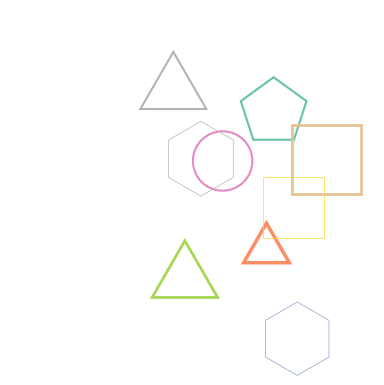[{"shape": "pentagon", "thickness": 1.5, "radius": 0.45, "center": [0.711, 0.71]}, {"shape": "triangle", "thickness": 2.5, "radius": 0.34, "center": [0.692, 0.352]}, {"shape": "hexagon", "thickness": 0.5, "radius": 0.48, "center": [0.772, 0.12]}, {"shape": "circle", "thickness": 1.5, "radius": 0.39, "center": [0.578, 0.582]}, {"shape": "triangle", "thickness": 2, "radius": 0.49, "center": [0.48, 0.276]}, {"shape": "square", "thickness": 0.5, "radius": 0.39, "center": [0.762, 0.461]}, {"shape": "square", "thickness": 2, "radius": 0.45, "center": [0.848, 0.586]}, {"shape": "triangle", "thickness": 1.5, "radius": 0.49, "center": [0.45, 0.766]}, {"shape": "hexagon", "thickness": 0.5, "radius": 0.49, "center": [0.522, 0.588]}]